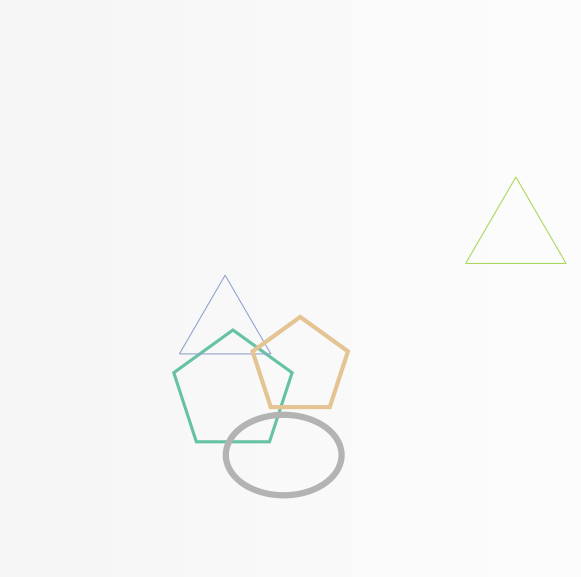[{"shape": "pentagon", "thickness": 1.5, "radius": 0.54, "center": [0.401, 0.321]}, {"shape": "triangle", "thickness": 0.5, "radius": 0.45, "center": [0.387, 0.432]}, {"shape": "triangle", "thickness": 0.5, "radius": 0.5, "center": [0.888, 0.593]}, {"shape": "pentagon", "thickness": 2, "radius": 0.43, "center": [0.517, 0.364]}, {"shape": "oval", "thickness": 3, "radius": 0.5, "center": [0.488, 0.211]}]